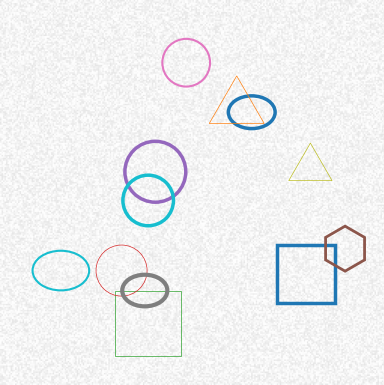[{"shape": "oval", "thickness": 2.5, "radius": 0.3, "center": [0.654, 0.709]}, {"shape": "square", "thickness": 2.5, "radius": 0.37, "center": [0.795, 0.288]}, {"shape": "triangle", "thickness": 0.5, "radius": 0.41, "center": [0.615, 0.72]}, {"shape": "square", "thickness": 0.5, "radius": 0.43, "center": [0.385, 0.159]}, {"shape": "circle", "thickness": 0.5, "radius": 0.33, "center": [0.316, 0.297]}, {"shape": "circle", "thickness": 2.5, "radius": 0.4, "center": [0.403, 0.554]}, {"shape": "hexagon", "thickness": 2, "radius": 0.29, "center": [0.896, 0.354]}, {"shape": "circle", "thickness": 1.5, "radius": 0.31, "center": [0.484, 0.837]}, {"shape": "oval", "thickness": 3, "radius": 0.29, "center": [0.376, 0.245]}, {"shape": "triangle", "thickness": 0.5, "radius": 0.32, "center": [0.806, 0.563]}, {"shape": "circle", "thickness": 2.5, "radius": 0.33, "center": [0.385, 0.479]}, {"shape": "oval", "thickness": 1.5, "radius": 0.37, "center": [0.158, 0.297]}]